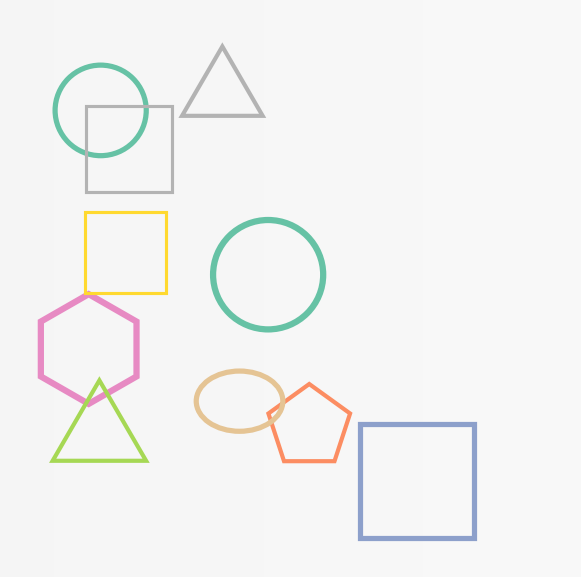[{"shape": "circle", "thickness": 2.5, "radius": 0.39, "center": [0.173, 0.808]}, {"shape": "circle", "thickness": 3, "radius": 0.47, "center": [0.461, 0.523]}, {"shape": "pentagon", "thickness": 2, "radius": 0.37, "center": [0.532, 0.26]}, {"shape": "square", "thickness": 2.5, "radius": 0.49, "center": [0.717, 0.167]}, {"shape": "hexagon", "thickness": 3, "radius": 0.48, "center": [0.153, 0.395]}, {"shape": "triangle", "thickness": 2, "radius": 0.46, "center": [0.171, 0.248]}, {"shape": "square", "thickness": 1.5, "radius": 0.35, "center": [0.216, 0.562]}, {"shape": "oval", "thickness": 2.5, "radius": 0.37, "center": [0.412, 0.304]}, {"shape": "triangle", "thickness": 2, "radius": 0.4, "center": [0.383, 0.839]}, {"shape": "square", "thickness": 1.5, "radius": 0.37, "center": [0.222, 0.741]}]